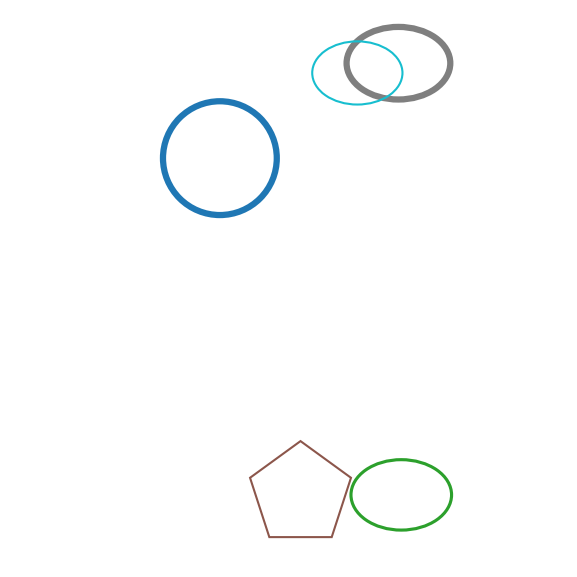[{"shape": "circle", "thickness": 3, "radius": 0.49, "center": [0.381, 0.725]}, {"shape": "oval", "thickness": 1.5, "radius": 0.44, "center": [0.695, 0.142]}, {"shape": "pentagon", "thickness": 1, "radius": 0.46, "center": [0.52, 0.143]}, {"shape": "oval", "thickness": 3, "radius": 0.45, "center": [0.69, 0.89]}, {"shape": "oval", "thickness": 1, "radius": 0.39, "center": [0.619, 0.873]}]